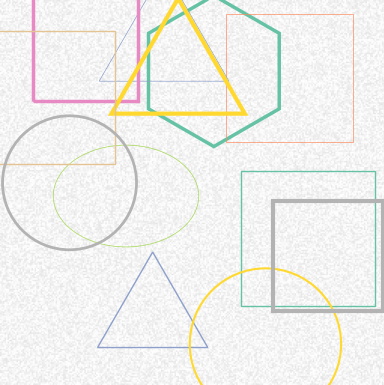[{"shape": "hexagon", "thickness": 2.5, "radius": 0.98, "center": [0.556, 0.815]}, {"shape": "square", "thickness": 1, "radius": 0.87, "center": [0.8, 0.381]}, {"shape": "square", "thickness": 0.5, "radius": 0.83, "center": [0.752, 0.797]}, {"shape": "triangle", "thickness": 1, "radius": 0.83, "center": [0.397, 0.18]}, {"shape": "triangle", "thickness": 0.5, "radius": 0.97, "center": [0.426, 0.886]}, {"shape": "square", "thickness": 2.5, "radius": 0.68, "center": [0.222, 0.875]}, {"shape": "oval", "thickness": 0.5, "radius": 0.94, "center": [0.327, 0.491]}, {"shape": "triangle", "thickness": 3, "radius": 1.0, "center": [0.463, 0.805]}, {"shape": "circle", "thickness": 1.5, "radius": 0.98, "center": [0.689, 0.106]}, {"shape": "square", "thickness": 1, "radius": 0.87, "center": [0.124, 0.747]}, {"shape": "circle", "thickness": 2, "radius": 0.87, "center": [0.181, 0.525]}, {"shape": "square", "thickness": 3, "radius": 0.71, "center": [0.852, 0.334]}]